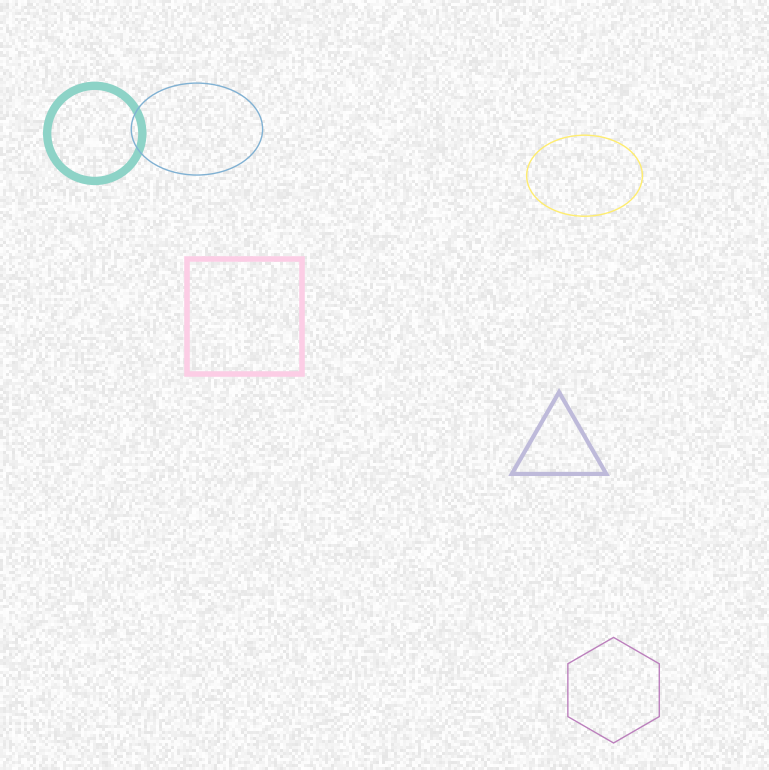[{"shape": "circle", "thickness": 3, "radius": 0.31, "center": [0.123, 0.827]}, {"shape": "triangle", "thickness": 1.5, "radius": 0.35, "center": [0.726, 0.42]}, {"shape": "oval", "thickness": 0.5, "radius": 0.43, "center": [0.256, 0.832]}, {"shape": "square", "thickness": 2, "radius": 0.37, "center": [0.318, 0.59]}, {"shape": "hexagon", "thickness": 0.5, "radius": 0.34, "center": [0.797, 0.104]}, {"shape": "oval", "thickness": 0.5, "radius": 0.38, "center": [0.759, 0.772]}]